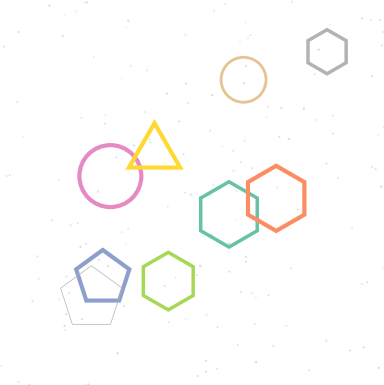[{"shape": "hexagon", "thickness": 2.5, "radius": 0.42, "center": [0.595, 0.443]}, {"shape": "hexagon", "thickness": 3, "radius": 0.42, "center": [0.717, 0.485]}, {"shape": "pentagon", "thickness": 3, "radius": 0.36, "center": [0.267, 0.278]}, {"shape": "circle", "thickness": 3, "radius": 0.4, "center": [0.287, 0.543]}, {"shape": "hexagon", "thickness": 2.5, "radius": 0.37, "center": [0.437, 0.27]}, {"shape": "triangle", "thickness": 3, "radius": 0.38, "center": [0.401, 0.603]}, {"shape": "circle", "thickness": 2, "radius": 0.29, "center": [0.633, 0.793]}, {"shape": "hexagon", "thickness": 2.5, "radius": 0.29, "center": [0.85, 0.866]}, {"shape": "pentagon", "thickness": 0.5, "radius": 0.42, "center": [0.237, 0.226]}]